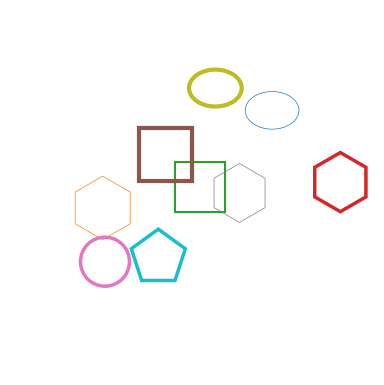[{"shape": "oval", "thickness": 0.5, "radius": 0.35, "center": [0.707, 0.713]}, {"shape": "hexagon", "thickness": 0.5, "radius": 0.41, "center": [0.267, 0.46]}, {"shape": "square", "thickness": 1.5, "radius": 0.33, "center": [0.52, 0.514]}, {"shape": "hexagon", "thickness": 2.5, "radius": 0.38, "center": [0.884, 0.527]}, {"shape": "square", "thickness": 3, "radius": 0.35, "center": [0.43, 0.599]}, {"shape": "circle", "thickness": 2.5, "radius": 0.32, "center": [0.273, 0.32]}, {"shape": "hexagon", "thickness": 0.5, "radius": 0.38, "center": [0.622, 0.499]}, {"shape": "oval", "thickness": 3, "radius": 0.34, "center": [0.559, 0.771]}, {"shape": "pentagon", "thickness": 2.5, "radius": 0.37, "center": [0.411, 0.331]}]